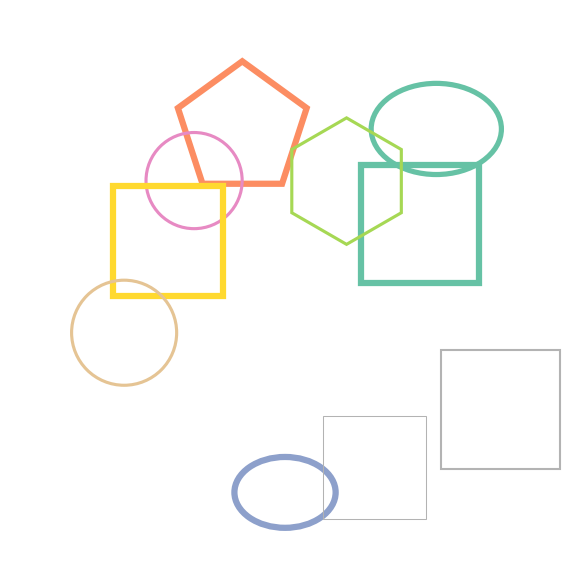[{"shape": "oval", "thickness": 2.5, "radius": 0.56, "center": [0.755, 0.776]}, {"shape": "square", "thickness": 3, "radius": 0.51, "center": [0.727, 0.611]}, {"shape": "pentagon", "thickness": 3, "radius": 0.59, "center": [0.42, 0.776]}, {"shape": "oval", "thickness": 3, "radius": 0.44, "center": [0.494, 0.147]}, {"shape": "circle", "thickness": 1.5, "radius": 0.42, "center": [0.336, 0.686]}, {"shape": "hexagon", "thickness": 1.5, "radius": 0.55, "center": [0.6, 0.686]}, {"shape": "square", "thickness": 3, "radius": 0.48, "center": [0.291, 0.581]}, {"shape": "circle", "thickness": 1.5, "radius": 0.45, "center": [0.215, 0.423]}, {"shape": "square", "thickness": 0.5, "radius": 0.45, "center": [0.649, 0.19]}, {"shape": "square", "thickness": 1, "radius": 0.51, "center": [0.867, 0.29]}]